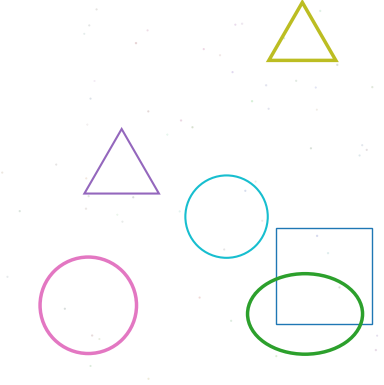[{"shape": "square", "thickness": 1, "radius": 0.63, "center": [0.841, 0.282]}, {"shape": "oval", "thickness": 2.5, "radius": 0.75, "center": [0.792, 0.185]}, {"shape": "triangle", "thickness": 1.5, "radius": 0.56, "center": [0.316, 0.553]}, {"shape": "circle", "thickness": 2.5, "radius": 0.63, "center": [0.229, 0.207]}, {"shape": "triangle", "thickness": 2.5, "radius": 0.5, "center": [0.785, 0.893]}, {"shape": "circle", "thickness": 1.5, "radius": 0.54, "center": [0.588, 0.437]}]